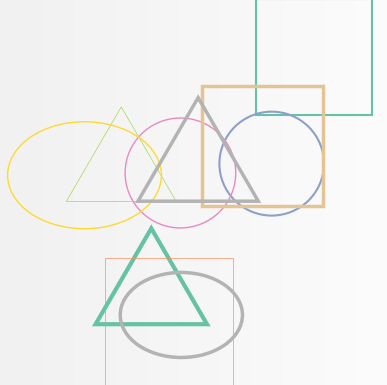[{"shape": "square", "thickness": 1.5, "radius": 0.75, "center": [0.81, 0.852]}, {"shape": "triangle", "thickness": 3, "radius": 0.83, "center": [0.39, 0.241]}, {"shape": "square", "thickness": 0.5, "radius": 0.82, "center": [0.436, 0.165]}, {"shape": "circle", "thickness": 1.5, "radius": 0.67, "center": [0.701, 0.575]}, {"shape": "circle", "thickness": 1, "radius": 0.71, "center": [0.466, 0.551]}, {"shape": "triangle", "thickness": 0.5, "radius": 0.82, "center": [0.313, 0.559]}, {"shape": "oval", "thickness": 1, "radius": 0.99, "center": [0.218, 0.545]}, {"shape": "square", "thickness": 2.5, "radius": 0.78, "center": [0.678, 0.62]}, {"shape": "oval", "thickness": 2.5, "radius": 0.79, "center": [0.468, 0.182]}, {"shape": "triangle", "thickness": 2.5, "radius": 0.9, "center": [0.511, 0.567]}]